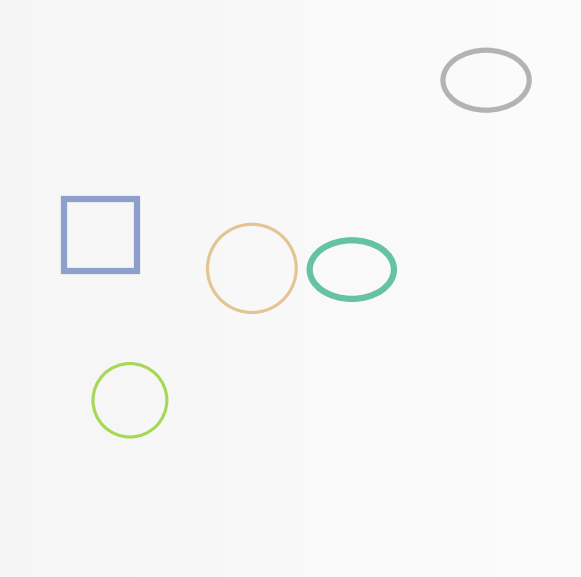[{"shape": "oval", "thickness": 3, "radius": 0.36, "center": [0.605, 0.532]}, {"shape": "square", "thickness": 3, "radius": 0.31, "center": [0.173, 0.592]}, {"shape": "circle", "thickness": 1.5, "radius": 0.32, "center": [0.224, 0.306]}, {"shape": "circle", "thickness": 1.5, "radius": 0.38, "center": [0.433, 0.534]}, {"shape": "oval", "thickness": 2.5, "radius": 0.37, "center": [0.836, 0.86]}]